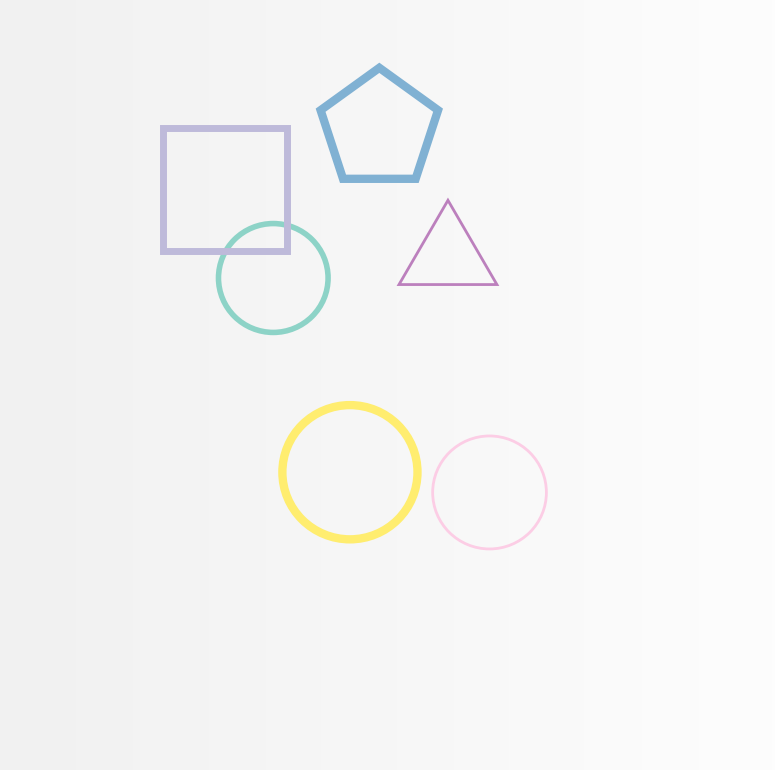[{"shape": "circle", "thickness": 2, "radius": 0.35, "center": [0.353, 0.639]}, {"shape": "square", "thickness": 2.5, "radius": 0.4, "center": [0.291, 0.754]}, {"shape": "pentagon", "thickness": 3, "radius": 0.4, "center": [0.489, 0.832]}, {"shape": "circle", "thickness": 1, "radius": 0.37, "center": [0.632, 0.36]}, {"shape": "triangle", "thickness": 1, "radius": 0.36, "center": [0.578, 0.667]}, {"shape": "circle", "thickness": 3, "radius": 0.44, "center": [0.452, 0.387]}]